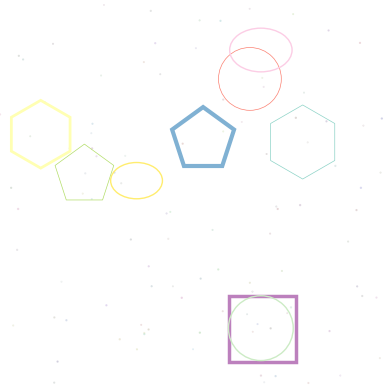[{"shape": "hexagon", "thickness": 0.5, "radius": 0.48, "center": [0.786, 0.631]}, {"shape": "hexagon", "thickness": 2, "radius": 0.44, "center": [0.106, 0.651]}, {"shape": "circle", "thickness": 0.5, "radius": 0.41, "center": [0.649, 0.795]}, {"shape": "pentagon", "thickness": 3, "radius": 0.42, "center": [0.528, 0.637]}, {"shape": "pentagon", "thickness": 0.5, "radius": 0.4, "center": [0.219, 0.545]}, {"shape": "oval", "thickness": 1, "radius": 0.41, "center": [0.678, 0.87]}, {"shape": "square", "thickness": 2.5, "radius": 0.43, "center": [0.682, 0.146]}, {"shape": "circle", "thickness": 1, "radius": 0.42, "center": [0.677, 0.148]}, {"shape": "oval", "thickness": 1, "radius": 0.34, "center": [0.355, 0.531]}]